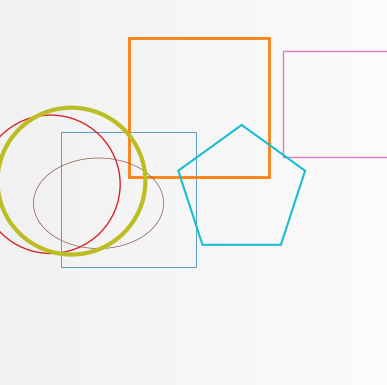[{"shape": "square", "thickness": 0.5, "radius": 0.87, "center": [0.332, 0.481]}, {"shape": "square", "thickness": 2, "radius": 0.9, "center": [0.513, 0.721]}, {"shape": "circle", "thickness": 1, "radius": 0.9, "center": [0.13, 0.521]}, {"shape": "oval", "thickness": 0.5, "radius": 0.84, "center": [0.254, 0.472]}, {"shape": "square", "thickness": 1, "radius": 0.69, "center": [0.868, 0.729]}, {"shape": "circle", "thickness": 3, "radius": 0.95, "center": [0.184, 0.53]}, {"shape": "pentagon", "thickness": 1.5, "radius": 0.86, "center": [0.624, 0.503]}]